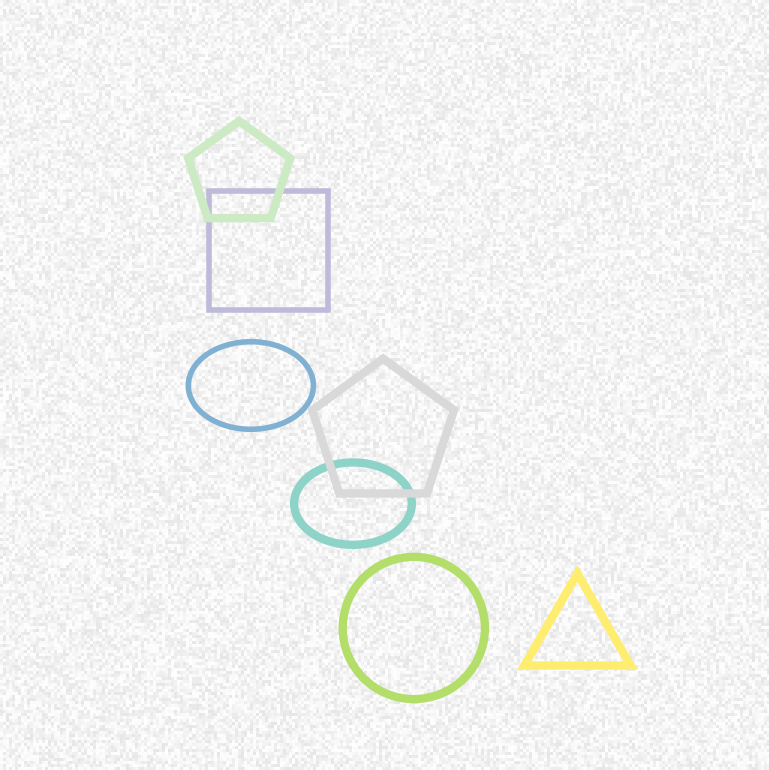[{"shape": "oval", "thickness": 3, "radius": 0.38, "center": [0.458, 0.346]}, {"shape": "square", "thickness": 2, "radius": 0.39, "center": [0.349, 0.675]}, {"shape": "oval", "thickness": 2, "radius": 0.41, "center": [0.326, 0.499]}, {"shape": "circle", "thickness": 3, "radius": 0.46, "center": [0.537, 0.184]}, {"shape": "pentagon", "thickness": 3, "radius": 0.48, "center": [0.498, 0.437]}, {"shape": "pentagon", "thickness": 3, "radius": 0.35, "center": [0.311, 0.773]}, {"shape": "triangle", "thickness": 3, "radius": 0.4, "center": [0.75, 0.175]}]